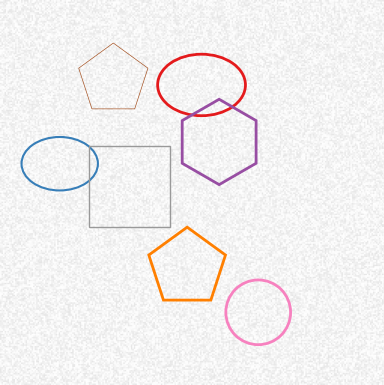[{"shape": "oval", "thickness": 2, "radius": 0.57, "center": [0.523, 0.779]}, {"shape": "oval", "thickness": 1.5, "radius": 0.5, "center": [0.155, 0.575]}, {"shape": "hexagon", "thickness": 2, "radius": 0.55, "center": [0.569, 0.631]}, {"shape": "pentagon", "thickness": 2, "radius": 0.52, "center": [0.486, 0.305]}, {"shape": "pentagon", "thickness": 0.5, "radius": 0.47, "center": [0.294, 0.794]}, {"shape": "circle", "thickness": 2, "radius": 0.42, "center": [0.671, 0.189]}, {"shape": "square", "thickness": 1, "radius": 0.53, "center": [0.337, 0.515]}]